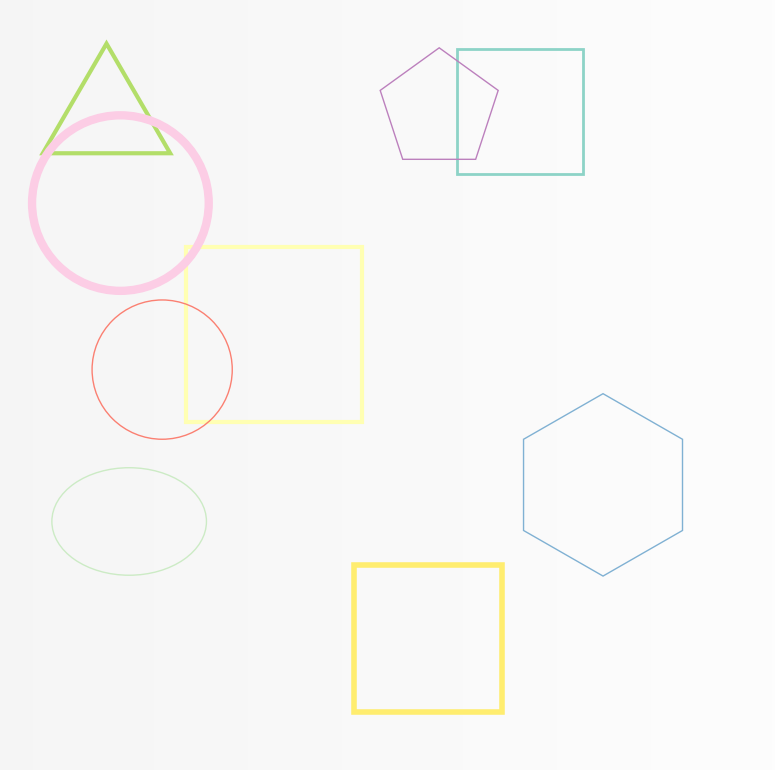[{"shape": "square", "thickness": 1, "radius": 0.41, "center": [0.671, 0.855]}, {"shape": "square", "thickness": 1.5, "radius": 0.57, "center": [0.354, 0.566]}, {"shape": "circle", "thickness": 0.5, "radius": 0.45, "center": [0.209, 0.52]}, {"shape": "hexagon", "thickness": 0.5, "radius": 0.59, "center": [0.778, 0.37]}, {"shape": "triangle", "thickness": 1.5, "radius": 0.47, "center": [0.137, 0.848]}, {"shape": "circle", "thickness": 3, "radius": 0.57, "center": [0.155, 0.736]}, {"shape": "pentagon", "thickness": 0.5, "radius": 0.4, "center": [0.567, 0.858]}, {"shape": "oval", "thickness": 0.5, "radius": 0.5, "center": [0.167, 0.323]}, {"shape": "square", "thickness": 2, "radius": 0.48, "center": [0.552, 0.171]}]